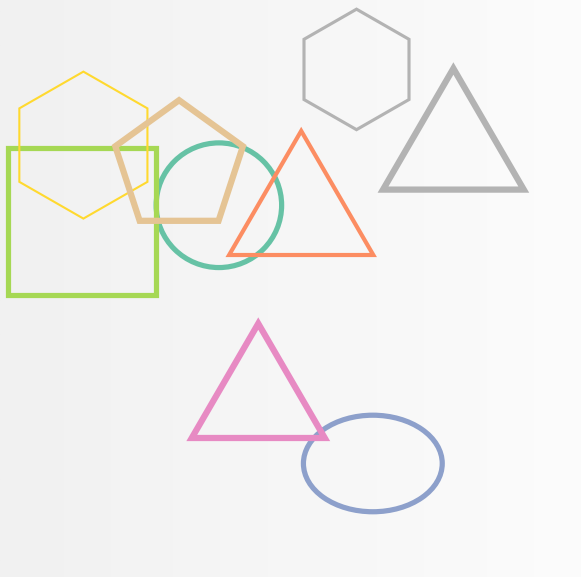[{"shape": "circle", "thickness": 2.5, "radius": 0.54, "center": [0.377, 0.644]}, {"shape": "triangle", "thickness": 2, "radius": 0.72, "center": [0.518, 0.629]}, {"shape": "oval", "thickness": 2.5, "radius": 0.6, "center": [0.641, 0.197]}, {"shape": "triangle", "thickness": 3, "radius": 0.66, "center": [0.444, 0.307]}, {"shape": "square", "thickness": 2.5, "radius": 0.64, "center": [0.141, 0.616]}, {"shape": "hexagon", "thickness": 1, "radius": 0.64, "center": [0.143, 0.748]}, {"shape": "pentagon", "thickness": 3, "radius": 0.58, "center": [0.308, 0.71]}, {"shape": "triangle", "thickness": 3, "radius": 0.7, "center": [0.78, 0.741]}, {"shape": "hexagon", "thickness": 1.5, "radius": 0.52, "center": [0.613, 0.879]}]